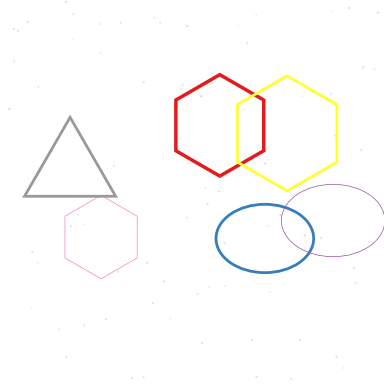[{"shape": "hexagon", "thickness": 2.5, "radius": 0.66, "center": [0.571, 0.674]}, {"shape": "oval", "thickness": 2, "radius": 0.63, "center": [0.688, 0.381]}, {"shape": "oval", "thickness": 0.5, "radius": 0.67, "center": [0.865, 0.427]}, {"shape": "hexagon", "thickness": 2, "radius": 0.75, "center": [0.746, 0.654]}, {"shape": "hexagon", "thickness": 0.5, "radius": 0.54, "center": [0.263, 0.384]}, {"shape": "triangle", "thickness": 2, "radius": 0.68, "center": [0.182, 0.559]}]